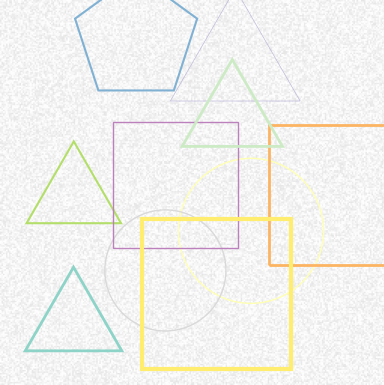[{"shape": "triangle", "thickness": 2, "radius": 0.72, "center": [0.191, 0.161]}, {"shape": "circle", "thickness": 1, "radius": 0.94, "center": [0.652, 0.4]}, {"shape": "triangle", "thickness": 0.5, "radius": 0.97, "center": [0.611, 0.835]}, {"shape": "pentagon", "thickness": 1.5, "radius": 0.83, "center": [0.353, 0.9]}, {"shape": "square", "thickness": 2, "radius": 0.91, "center": [0.88, 0.494]}, {"shape": "triangle", "thickness": 1.5, "radius": 0.71, "center": [0.192, 0.491]}, {"shape": "circle", "thickness": 1, "radius": 0.79, "center": [0.43, 0.298]}, {"shape": "square", "thickness": 1, "radius": 0.81, "center": [0.457, 0.519]}, {"shape": "triangle", "thickness": 2, "radius": 0.75, "center": [0.603, 0.695]}, {"shape": "square", "thickness": 3, "radius": 0.97, "center": [0.562, 0.236]}]